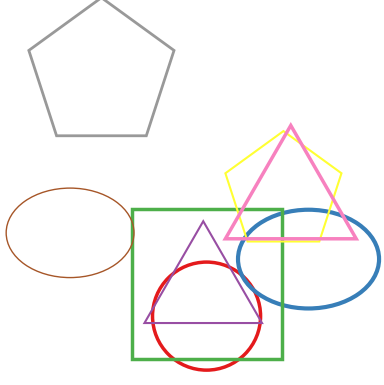[{"shape": "circle", "thickness": 2.5, "radius": 0.7, "center": [0.536, 0.179]}, {"shape": "oval", "thickness": 3, "radius": 0.92, "center": [0.801, 0.327]}, {"shape": "square", "thickness": 2.5, "radius": 0.97, "center": [0.538, 0.263]}, {"shape": "triangle", "thickness": 1.5, "radius": 0.88, "center": [0.528, 0.249]}, {"shape": "pentagon", "thickness": 1.5, "radius": 0.79, "center": [0.736, 0.501]}, {"shape": "oval", "thickness": 1, "radius": 0.83, "center": [0.182, 0.395]}, {"shape": "triangle", "thickness": 2.5, "radius": 0.98, "center": [0.755, 0.478]}, {"shape": "pentagon", "thickness": 2, "radius": 0.99, "center": [0.263, 0.808]}]